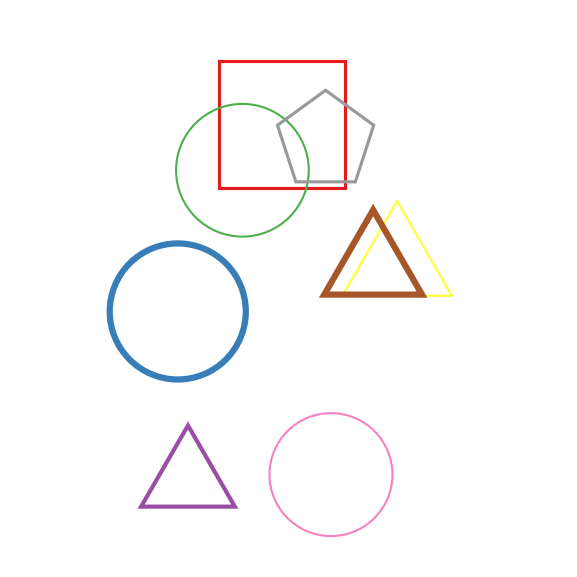[{"shape": "square", "thickness": 1.5, "radius": 0.55, "center": [0.489, 0.784]}, {"shape": "circle", "thickness": 3, "radius": 0.59, "center": [0.308, 0.46]}, {"shape": "circle", "thickness": 1, "radius": 0.57, "center": [0.42, 0.704]}, {"shape": "triangle", "thickness": 2, "radius": 0.47, "center": [0.325, 0.169]}, {"shape": "triangle", "thickness": 1, "radius": 0.55, "center": [0.688, 0.542]}, {"shape": "triangle", "thickness": 3, "radius": 0.49, "center": [0.646, 0.538]}, {"shape": "circle", "thickness": 1, "radius": 0.53, "center": [0.573, 0.177]}, {"shape": "pentagon", "thickness": 1.5, "radius": 0.44, "center": [0.564, 0.755]}]